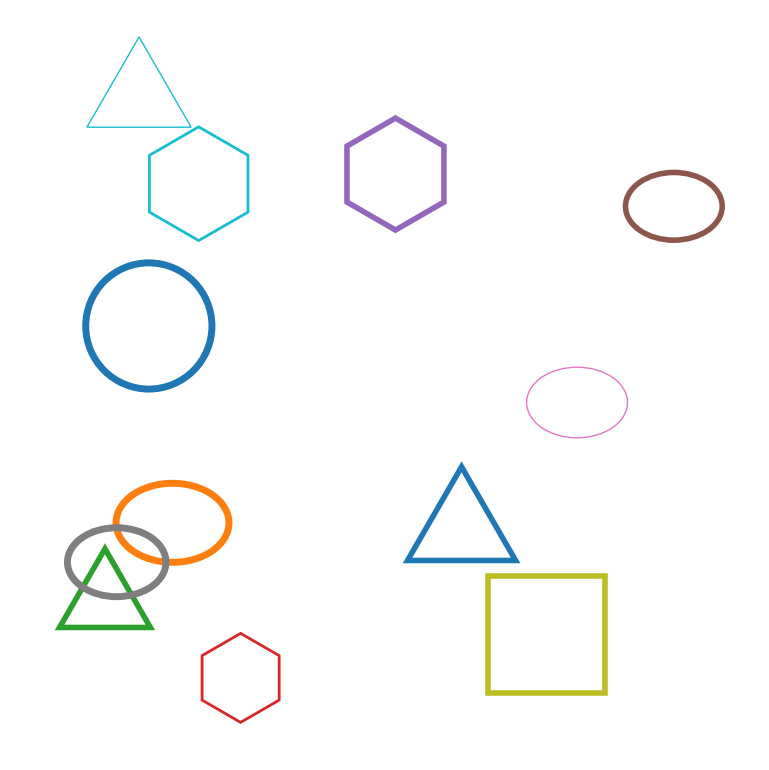[{"shape": "triangle", "thickness": 2, "radius": 0.41, "center": [0.599, 0.313]}, {"shape": "circle", "thickness": 2.5, "radius": 0.41, "center": [0.193, 0.577]}, {"shape": "oval", "thickness": 2.5, "radius": 0.37, "center": [0.224, 0.321]}, {"shape": "triangle", "thickness": 2, "radius": 0.34, "center": [0.136, 0.219]}, {"shape": "hexagon", "thickness": 1, "radius": 0.29, "center": [0.312, 0.12]}, {"shape": "hexagon", "thickness": 2, "radius": 0.36, "center": [0.514, 0.774]}, {"shape": "oval", "thickness": 2, "radius": 0.31, "center": [0.875, 0.732]}, {"shape": "oval", "thickness": 0.5, "radius": 0.33, "center": [0.749, 0.477]}, {"shape": "oval", "thickness": 2.5, "radius": 0.32, "center": [0.152, 0.27]}, {"shape": "square", "thickness": 2, "radius": 0.38, "center": [0.71, 0.176]}, {"shape": "triangle", "thickness": 0.5, "radius": 0.39, "center": [0.181, 0.874]}, {"shape": "hexagon", "thickness": 1, "radius": 0.37, "center": [0.258, 0.761]}]